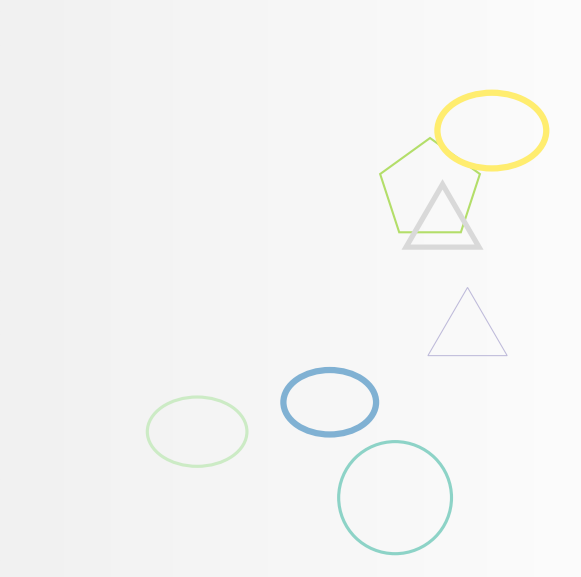[{"shape": "circle", "thickness": 1.5, "radius": 0.49, "center": [0.68, 0.137]}, {"shape": "triangle", "thickness": 0.5, "radius": 0.39, "center": [0.804, 0.423]}, {"shape": "oval", "thickness": 3, "radius": 0.4, "center": [0.567, 0.303]}, {"shape": "pentagon", "thickness": 1, "radius": 0.45, "center": [0.74, 0.67]}, {"shape": "triangle", "thickness": 2.5, "radius": 0.36, "center": [0.761, 0.607]}, {"shape": "oval", "thickness": 1.5, "radius": 0.43, "center": [0.339, 0.252]}, {"shape": "oval", "thickness": 3, "radius": 0.47, "center": [0.846, 0.773]}]